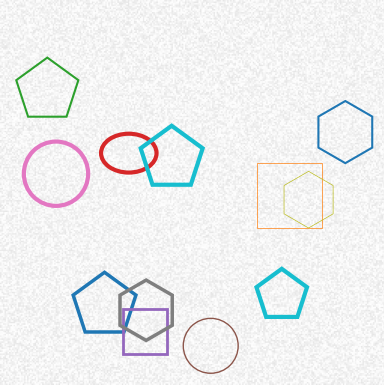[{"shape": "pentagon", "thickness": 2.5, "radius": 0.43, "center": [0.272, 0.207]}, {"shape": "hexagon", "thickness": 1.5, "radius": 0.4, "center": [0.897, 0.657]}, {"shape": "square", "thickness": 0.5, "radius": 0.42, "center": [0.751, 0.491]}, {"shape": "pentagon", "thickness": 1.5, "radius": 0.42, "center": [0.123, 0.766]}, {"shape": "oval", "thickness": 3, "radius": 0.36, "center": [0.335, 0.602]}, {"shape": "square", "thickness": 2, "radius": 0.29, "center": [0.377, 0.139]}, {"shape": "circle", "thickness": 1, "radius": 0.36, "center": [0.547, 0.102]}, {"shape": "circle", "thickness": 3, "radius": 0.42, "center": [0.145, 0.549]}, {"shape": "hexagon", "thickness": 2.5, "radius": 0.39, "center": [0.38, 0.194]}, {"shape": "hexagon", "thickness": 0.5, "radius": 0.37, "center": [0.802, 0.481]}, {"shape": "pentagon", "thickness": 3, "radius": 0.42, "center": [0.446, 0.589]}, {"shape": "pentagon", "thickness": 3, "radius": 0.35, "center": [0.732, 0.233]}]